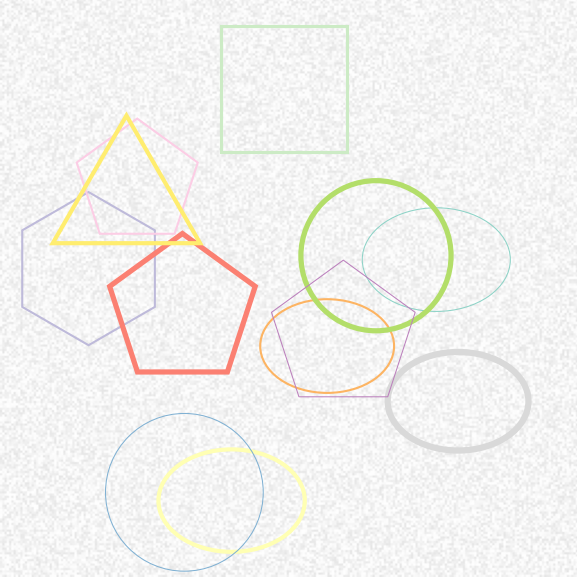[{"shape": "oval", "thickness": 0.5, "radius": 0.64, "center": [0.756, 0.55]}, {"shape": "oval", "thickness": 2, "radius": 0.63, "center": [0.401, 0.132]}, {"shape": "hexagon", "thickness": 1, "radius": 0.66, "center": [0.153, 0.534]}, {"shape": "pentagon", "thickness": 2.5, "radius": 0.66, "center": [0.316, 0.462]}, {"shape": "circle", "thickness": 0.5, "radius": 0.68, "center": [0.319, 0.147]}, {"shape": "oval", "thickness": 1, "radius": 0.58, "center": [0.566, 0.4]}, {"shape": "circle", "thickness": 2.5, "radius": 0.65, "center": [0.651, 0.556]}, {"shape": "pentagon", "thickness": 1, "radius": 0.55, "center": [0.238, 0.684]}, {"shape": "oval", "thickness": 3, "radius": 0.61, "center": [0.793, 0.304]}, {"shape": "pentagon", "thickness": 0.5, "radius": 0.65, "center": [0.595, 0.418]}, {"shape": "square", "thickness": 1.5, "radius": 0.55, "center": [0.492, 0.844]}, {"shape": "triangle", "thickness": 2, "radius": 0.74, "center": [0.219, 0.652]}]